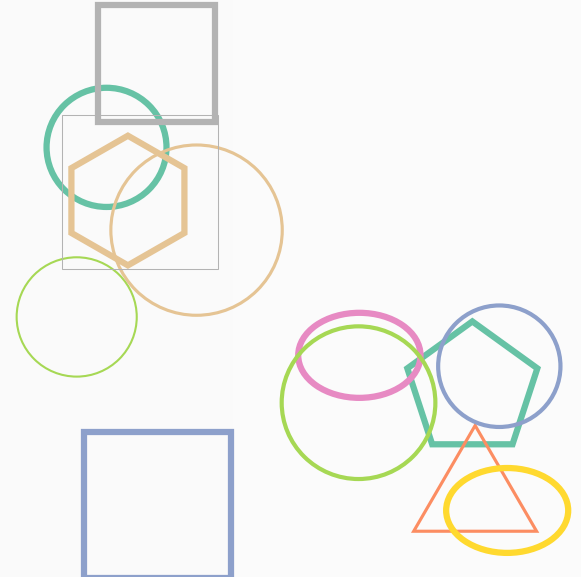[{"shape": "circle", "thickness": 3, "radius": 0.52, "center": [0.183, 0.744]}, {"shape": "pentagon", "thickness": 3, "radius": 0.59, "center": [0.813, 0.325]}, {"shape": "triangle", "thickness": 1.5, "radius": 0.61, "center": [0.817, 0.14]}, {"shape": "square", "thickness": 3, "radius": 0.63, "center": [0.27, 0.125]}, {"shape": "circle", "thickness": 2, "radius": 0.53, "center": [0.859, 0.365]}, {"shape": "oval", "thickness": 3, "radius": 0.53, "center": [0.618, 0.384]}, {"shape": "circle", "thickness": 1, "radius": 0.52, "center": [0.132, 0.45]}, {"shape": "circle", "thickness": 2, "radius": 0.66, "center": [0.617, 0.302]}, {"shape": "oval", "thickness": 3, "radius": 0.52, "center": [0.873, 0.115]}, {"shape": "circle", "thickness": 1.5, "radius": 0.74, "center": [0.338, 0.601]}, {"shape": "hexagon", "thickness": 3, "radius": 0.56, "center": [0.22, 0.652]}, {"shape": "square", "thickness": 0.5, "radius": 0.67, "center": [0.241, 0.667]}, {"shape": "square", "thickness": 3, "radius": 0.51, "center": [0.269, 0.889]}]